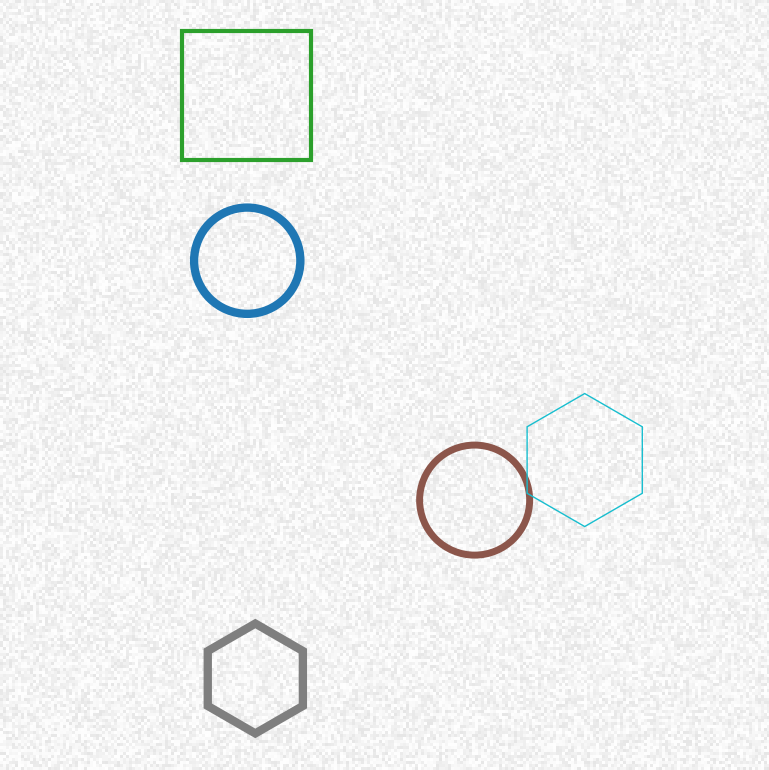[{"shape": "circle", "thickness": 3, "radius": 0.35, "center": [0.321, 0.661]}, {"shape": "square", "thickness": 1.5, "radius": 0.42, "center": [0.321, 0.877]}, {"shape": "circle", "thickness": 2.5, "radius": 0.36, "center": [0.616, 0.351]}, {"shape": "hexagon", "thickness": 3, "radius": 0.36, "center": [0.332, 0.119]}, {"shape": "hexagon", "thickness": 0.5, "radius": 0.43, "center": [0.759, 0.403]}]